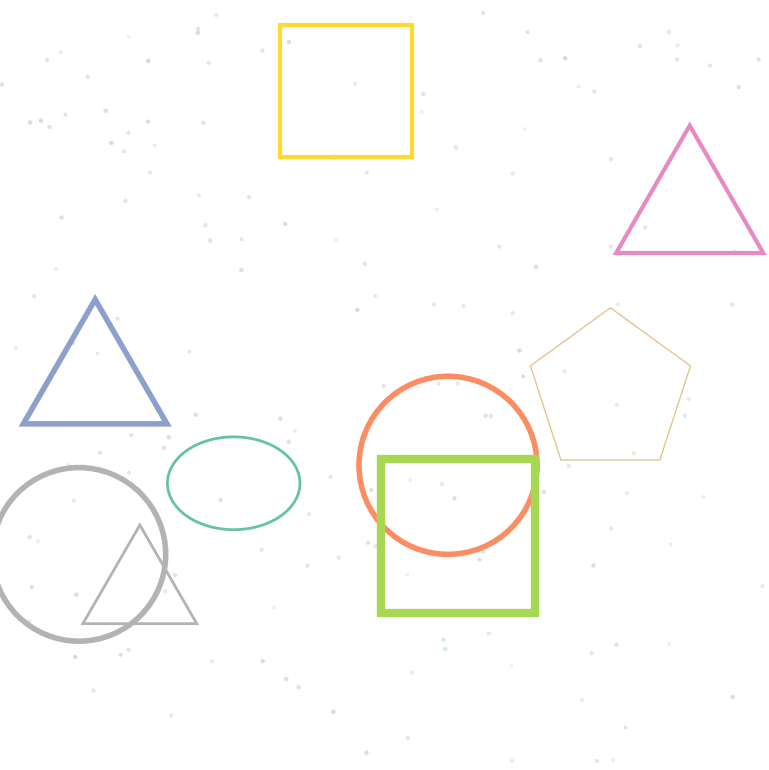[{"shape": "oval", "thickness": 1, "radius": 0.43, "center": [0.304, 0.372]}, {"shape": "circle", "thickness": 2, "radius": 0.58, "center": [0.582, 0.396]}, {"shape": "triangle", "thickness": 2, "radius": 0.54, "center": [0.124, 0.503]}, {"shape": "triangle", "thickness": 1.5, "radius": 0.55, "center": [0.896, 0.727]}, {"shape": "square", "thickness": 3, "radius": 0.5, "center": [0.595, 0.304]}, {"shape": "square", "thickness": 1.5, "radius": 0.43, "center": [0.449, 0.882]}, {"shape": "pentagon", "thickness": 0.5, "radius": 0.55, "center": [0.793, 0.491]}, {"shape": "triangle", "thickness": 1, "radius": 0.43, "center": [0.182, 0.233]}, {"shape": "circle", "thickness": 2, "radius": 0.56, "center": [0.102, 0.28]}]